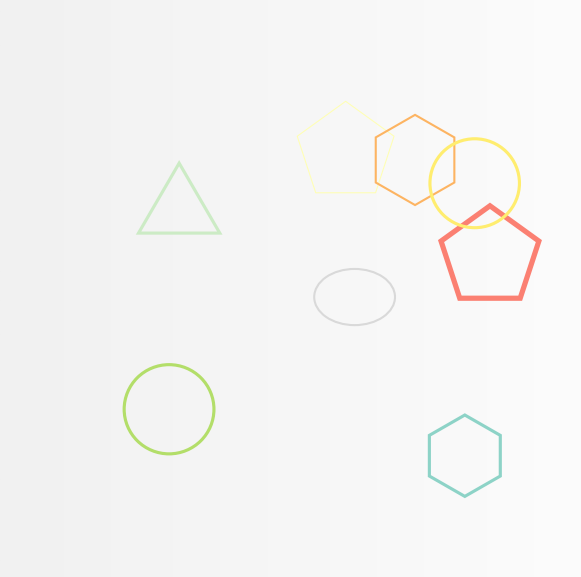[{"shape": "hexagon", "thickness": 1.5, "radius": 0.35, "center": [0.8, 0.21]}, {"shape": "pentagon", "thickness": 0.5, "radius": 0.44, "center": [0.595, 0.736]}, {"shape": "pentagon", "thickness": 2.5, "radius": 0.44, "center": [0.843, 0.554]}, {"shape": "hexagon", "thickness": 1, "radius": 0.39, "center": [0.714, 0.722]}, {"shape": "circle", "thickness": 1.5, "radius": 0.39, "center": [0.291, 0.29]}, {"shape": "oval", "thickness": 1, "radius": 0.35, "center": [0.61, 0.485]}, {"shape": "triangle", "thickness": 1.5, "radius": 0.4, "center": [0.308, 0.636]}, {"shape": "circle", "thickness": 1.5, "radius": 0.38, "center": [0.817, 0.682]}]